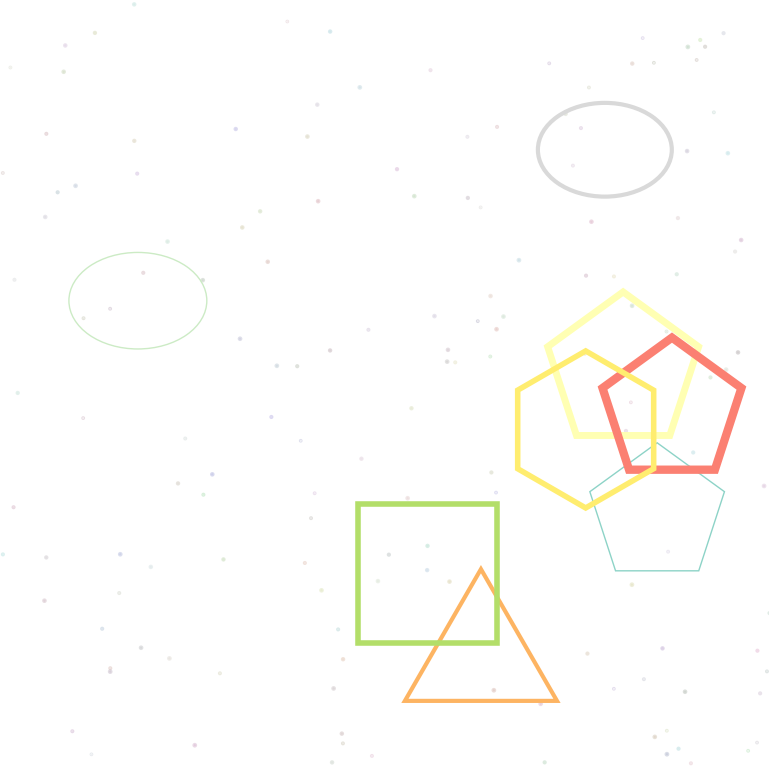[{"shape": "pentagon", "thickness": 0.5, "radius": 0.46, "center": [0.853, 0.333]}, {"shape": "pentagon", "thickness": 2.5, "radius": 0.52, "center": [0.809, 0.518]}, {"shape": "pentagon", "thickness": 3, "radius": 0.47, "center": [0.873, 0.467]}, {"shape": "triangle", "thickness": 1.5, "radius": 0.57, "center": [0.625, 0.147]}, {"shape": "square", "thickness": 2, "radius": 0.45, "center": [0.556, 0.255]}, {"shape": "oval", "thickness": 1.5, "radius": 0.43, "center": [0.786, 0.806]}, {"shape": "oval", "thickness": 0.5, "radius": 0.45, "center": [0.179, 0.609]}, {"shape": "hexagon", "thickness": 2, "radius": 0.51, "center": [0.761, 0.442]}]